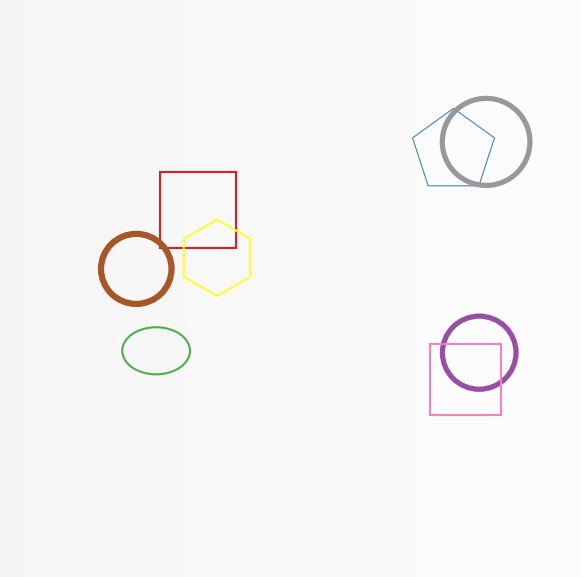[{"shape": "square", "thickness": 1, "radius": 0.33, "center": [0.34, 0.635]}, {"shape": "pentagon", "thickness": 0.5, "radius": 0.37, "center": [0.78, 0.737]}, {"shape": "oval", "thickness": 1, "radius": 0.29, "center": [0.269, 0.392]}, {"shape": "circle", "thickness": 2.5, "radius": 0.32, "center": [0.824, 0.388]}, {"shape": "hexagon", "thickness": 1, "radius": 0.33, "center": [0.373, 0.553]}, {"shape": "circle", "thickness": 3, "radius": 0.3, "center": [0.234, 0.534]}, {"shape": "square", "thickness": 1, "radius": 0.3, "center": [0.801, 0.342]}, {"shape": "circle", "thickness": 2.5, "radius": 0.38, "center": [0.836, 0.753]}]